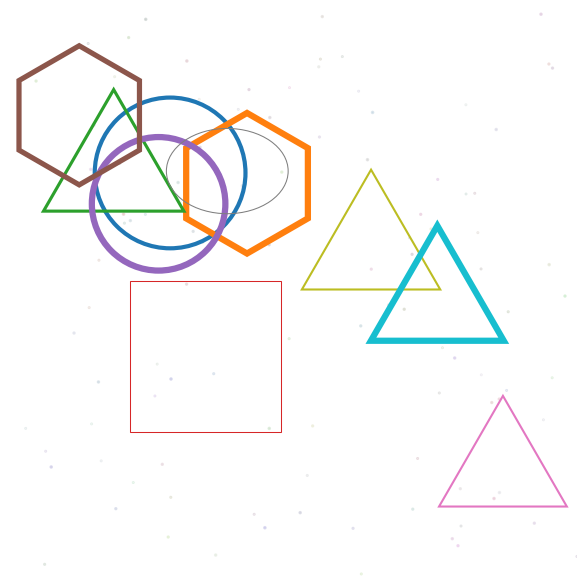[{"shape": "circle", "thickness": 2, "radius": 0.65, "center": [0.295, 0.7]}, {"shape": "hexagon", "thickness": 3, "radius": 0.61, "center": [0.428, 0.682]}, {"shape": "triangle", "thickness": 1.5, "radius": 0.7, "center": [0.197, 0.704]}, {"shape": "square", "thickness": 0.5, "radius": 0.65, "center": [0.356, 0.381]}, {"shape": "circle", "thickness": 3, "radius": 0.58, "center": [0.275, 0.646]}, {"shape": "hexagon", "thickness": 2.5, "radius": 0.6, "center": [0.137, 0.799]}, {"shape": "triangle", "thickness": 1, "radius": 0.64, "center": [0.871, 0.186]}, {"shape": "oval", "thickness": 0.5, "radius": 0.53, "center": [0.394, 0.703]}, {"shape": "triangle", "thickness": 1, "radius": 0.69, "center": [0.643, 0.567]}, {"shape": "triangle", "thickness": 3, "radius": 0.66, "center": [0.757, 0.475]}]